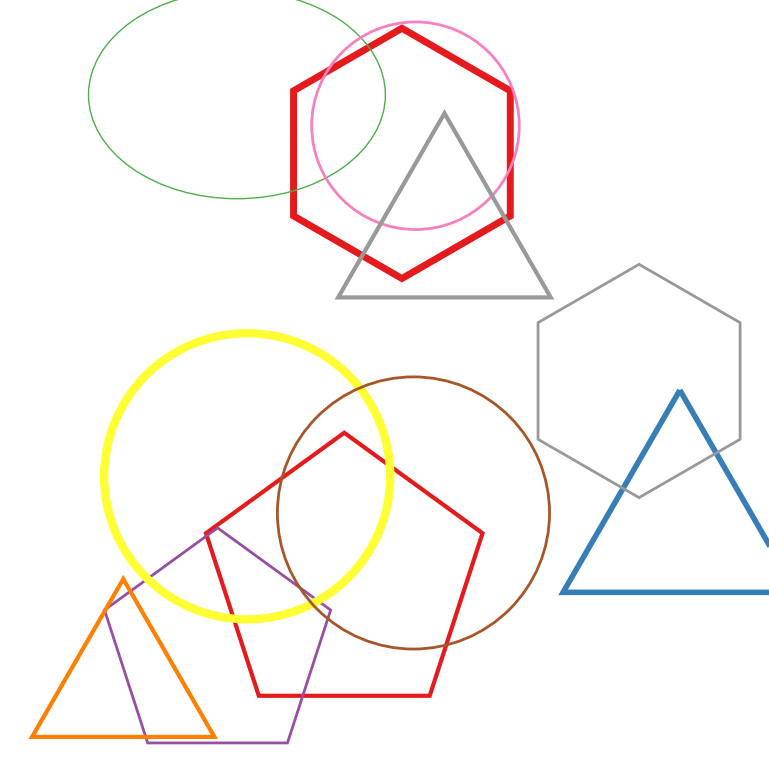[{"shape": "pentagon", "thickness": 1.5, "radius": 0.94, "center": [0.447, 0.249]}, {"shape": "hexagon", "thickness": 2.5, "radius": 0.81, "center": [0.522, 0.801]}, {"shape": "triangle", "thickness": 2, "radius": 0.88, "center": [0.883, 0.318]}, {"shape": "oval", "thickness": 0.5, "radius": 0.96, "center": [0.308, 0.877]}, {"shape": "pentagon", "thickness": 1, "radius": 0.77, "center": [0.283, 0.16]}, {"shape": "triangle", "thickness": 1.5, "radius": 0.68, "center": [0.16, 0.111]}, {"shape": "circle", "thickness": 3, "radius": 0.93, "center": [0.321, 0.381]}, {"shape": "circle", "thickness": 1, "radius": 0.88, "center": [0.537, 0.334]}, {"shape": "circle", "thickness": 1, "radius": 0.67, "center": [0.54, 0.837]}, {"shape": "triangle", "thickness": 1.5, "radius": 0.8, "center": [0.577, 0.693]}, {"shape": "hexagon", "thickness": 1, "radius": 0.76, "center": [0.83, 0.505]}]